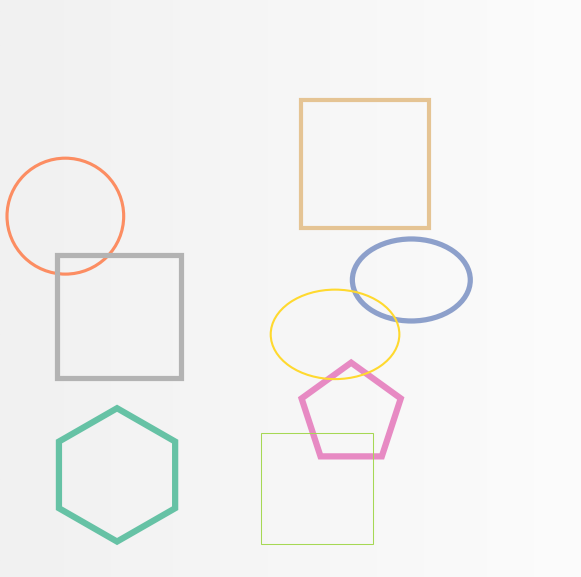[{"shape": "hexagon", "thickness": 3, "radius": 0.58, "center": [0.201, 0.177]}, {"shape": "circle", "thickness": 1.5, "radius": 0.5, "center": [0.112, 0.625]}, {"shape": "oval", "thickness": 2.5, "radius": 0.51, "center": [0.708, 0.514]}, {"shape": "pentagon", "thickness": 3, "radius": 0.45, "center": [0.604, 0.281]}, {"shape": "square", "thickness": 0.5, "radius": 0.48, "center": [0.545, 0.154]}, {"shape": "oval", "thickness": 1, "radius": 0.55, "center": [0.576, 0.42]}, {"shape": "square", "thickness": 2, "radius": 0.55, "center": [0.628, 0.715]}, {"shape": "square", "thickness": 2.5, "radius": 0.53, "center": [0.204, 0.451]}]